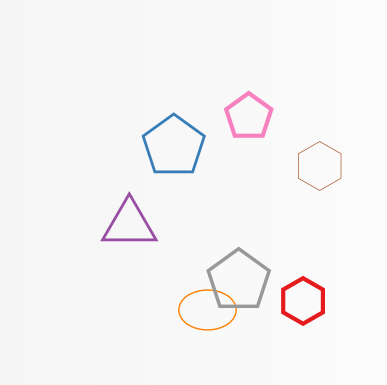[{"shape": "hexagon", "thickness": 3, "radius": 0.3, "center": [0.782, 0.218]}, {"shape": "pentagon", "thickness": 2, "radius": 0.42, "center": [0.448, 0.621]}, {"shape": "triangle", "thickness": 2, "radius": 0.4, "center": [0.334, 0.417]}, {"shape": "oval", "thickness": 1, "radius": 0.37, "center": [0.535, 0.195]}, {"shape": "hexagon", "thickness": 0.5, "radius": 0.32, "center": [0.825, 0.569]}, {"shape": "pentagon", "thickness": 3, "radius": 0.31, "center": [0.642, 0.697]}, {"shape": "pentagon", "thickness": 2.5, "radius": 0.41, "center": [0.616, 0.271]}]